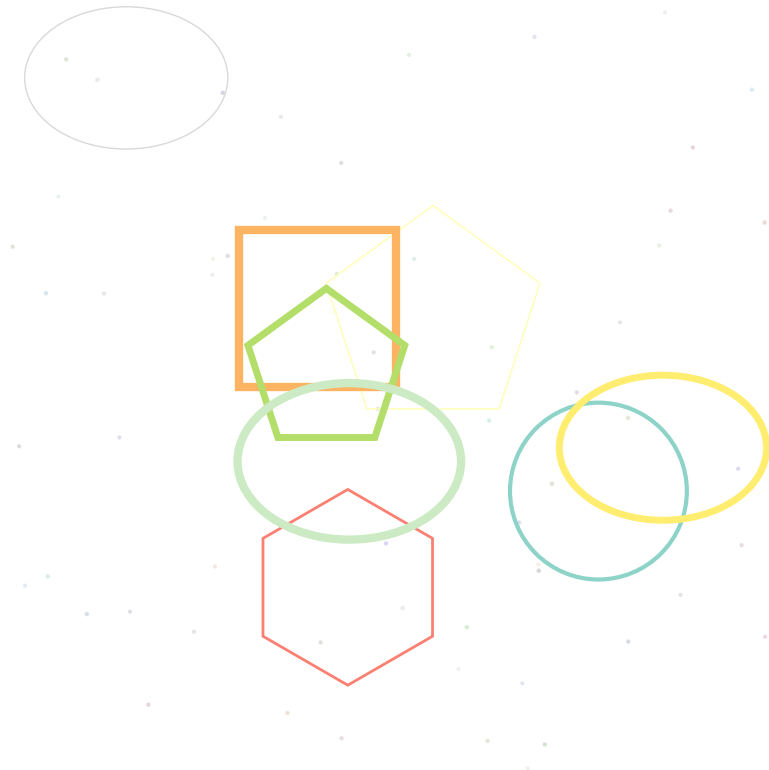[{"shape": "circle", "thickness": 1.5, "radius": 0.57, "center": [0.777, 0.362]}, {"shape": "pentagon", "thickness": 0.5, "radius": 0.73, "center": [0.562, 0.587]}, {"shape": "hexagon", "thickness": 1, "radius": 0.64, "center": [0.452, 0.237]}, {"shape": "square", "thickness": 3, "radius": 0.51, "center": [0.412, 0.599]}, {"shape": "pentagon", "thickness": 2.5, "radius": 0.54, "center": [0.424, 0.518]}, {"shape": "oval", "thickness": 0.5, "radius": 0.66, "center": [0.164, 0.899]}, {"shape": "oval", "thickness": 3, "radius": 0.73, "center": [0.454, 0.401]}, {"shape": "oval", "thickness": 2.5, "radius": 0.67, "center": [0.861, 0.419]}]